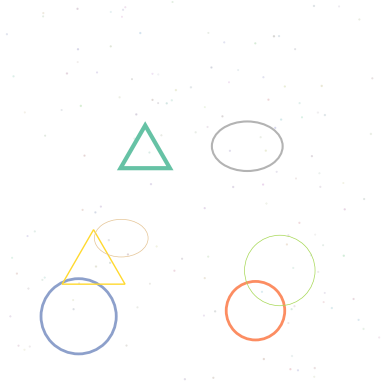[{"shape": "triangle", "thickness": 3, "radius": 0.37, "center": [0.377, 0.6]}, {"shape": "circle", "thickness": 2, "radius": 0.38, "center": [0.664, 0.193]}, {"shape": "circle", "thickness": 2, "radius": 0.49, "center": [0.204, 0.178]}, {"shape": "circle", "thickness": 0.5, "radius": 0.46, "center": [0.727, 0.297]}, {"shape": "triangle", "thickness": 1, "radius": 0.47, "center": [0.243, 0.309]}, {"shape": "oval", "thickness": 0.5, "radius": 0.35, "center": [0.315, 0.381]}, {"shape": "oval", "thickness": 1.5, "radius": 0.46, "center": [0.642, 0.62]}]